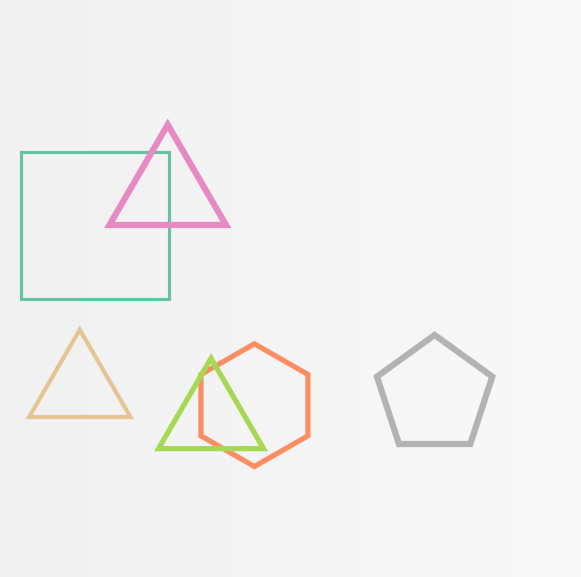[{"shape": "square", "thickness": 1.5, "radius": 0.64, "center": [0.164, 0.608]}, {"shape": "hexagon", "thickness": 2.5, "radius": 0.53, "center": [0.438, 0.298]}, {"shape": "triangle", "thickness": 3, "radius": 0.58, "center": [0.289, 0.667]}, {"shape": "triangle", "thickness": 2.5, "radius": 0.52, "center": [0.363, 0.274]}, {"shape": "triangle", "thickness": 2, "radius": 0.5, "center": [0.137, 0.327]}, {"shape": "pentagon", "thickness": 3, "radius": 0.52, "center": [0.748, 0.315]}]